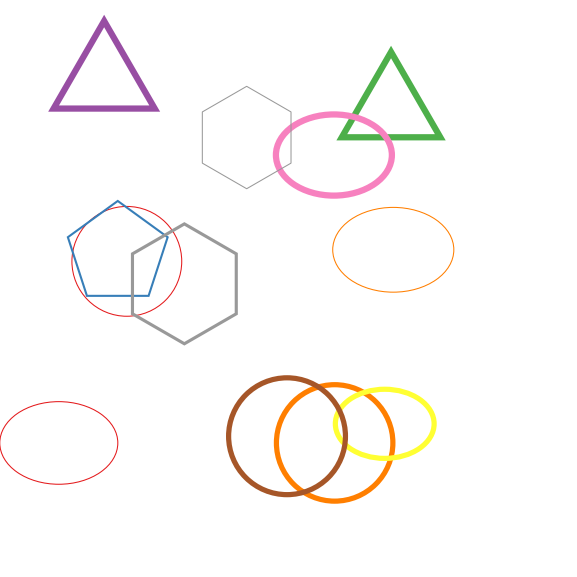[{"shape": "oval", "thickness": 0.5, "radius": 0.51, "center": [0.102, 0.232]}, {"shape": "circle", "thickness": 0.5, "radius": 0.48, "center": [0.22, 0.547]}, {"shape": "pentagon", "thickness": 1, "radius": 0.45, "center": [0.204, 0.56]}, {"shape": "triangle", "thickness": 3, "radius": 0.49, "center": [0.677, 0.811]}, {"shape": "triangle", "thickness": 3, "radius": 0.51, "center": [0.18, 0.862]}, {"shape": "oval", "thickness": 0.5, "radius": 0.52, "center": [0.681, 0.567]}, {"shape": "circle", "thickness": 2.5, "radius": 0.5, "center": [0.579, 0.232]}, {"shape": "oval", "thickness": 2.5, "radius": 0.43, "center": [0.666, 0.265]}, {"shape": "circle", "thickness": 2.5, "radius": 0.51, "center": [0.497, 0.244]}, {"shape": "oval", "thickness": 3, "radius": 0.5, "center": [0.578, 0.731]}, {"shape": "hexagon", "thickness": 1.5, "radius": 0.52, "center": [0.319, 0.508]}, {"shape": "hexagon", "thickness": 0.5, "radius": 0.44, "center": [0.427, 0.761]}]